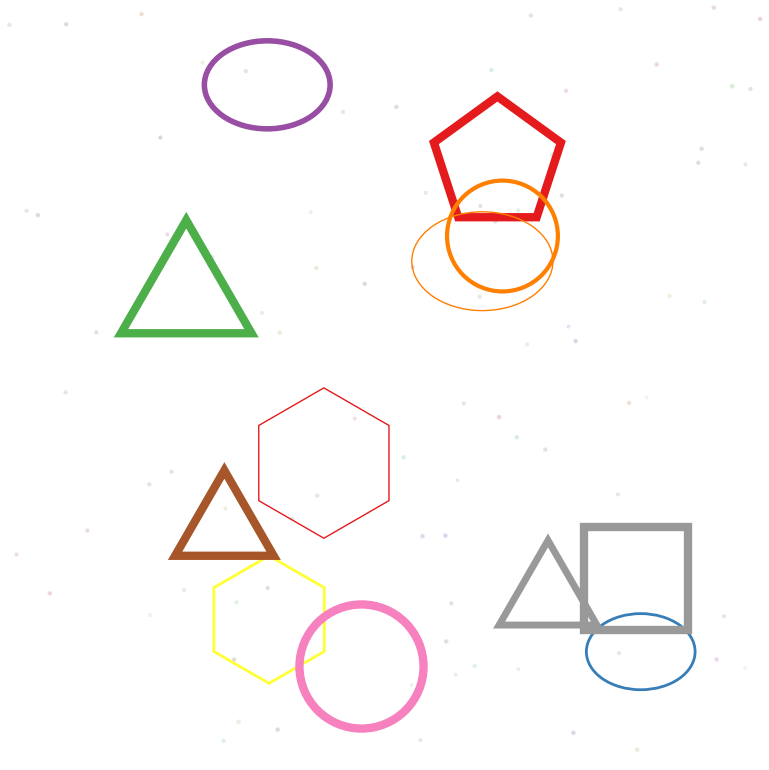[{"shape": "pentagon", "thickness": 3, "radius": 0.43, "center": [0.646, 0.788]}, {"shape": "hexagon", "thickness": 0.5, "radius": 0.49, "center": [0.421, 0.399]}, {"shape": "oval", "thickness": 1, "radius": 0.35, "center": [0.832, 0.154]}, {"shape": "triangle", "thickness": 3, "radius": 0.49, "center": [0.242, 0.616]}, {"shape": "oval", "thickness": 2, "radius": 0.41, "center": [0.347, 0.89]}, {"shape": "oval", "thickness": 0.5, "radius": 0.46, "center": [0.626, 0.661]}, {"shape": "circle", "thickness": 1.5, "radius": 0.36, "center": [0.653, 0.693]}, {"shape": "hexagon", "thickness": 1, "radius": 0.41, "center": [0.349, 0.195]}, {"shape": "triangle", "thickness": 3, "radius": 0.37, "center": [0.291, 0.315]}, {"shape": "circle", "thickness": 3, "radius": 0.4, "center": [0.469, 0.134]}, {"shape": "square", "thickness": 3, "radius": 0.34, "center": [0.826, 0.249]}, {"shape": "triangle", "thickness": 2.5, "radius": 0.37, "center": [0.712, 0.225]}]